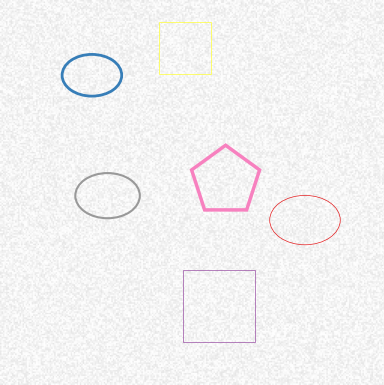[{"shape": "oval", "thickness": 0.5, "radius": 0.46, "center": [0.792, 0.428]}, {"shape": "oval", "thickness": 2, "radius": 0.39, "center": [0.239, 0.804]}, {"shape": "square", "thickness": 0.5, "radius": 0.47, "center": [0.569, 0.205]}, {"shape": "square", "thickness": 0.5, "radius": 0.34, "center": [0.482, 0.874]}, {"shape": "pentagon", "thickness": 2.5, "radius": 0.46, "center": [0.586, 0.53]}, {"shape": "oval", "thickness": 1.5, "radius": 0.42, "center": [0.279, 0.492]}]